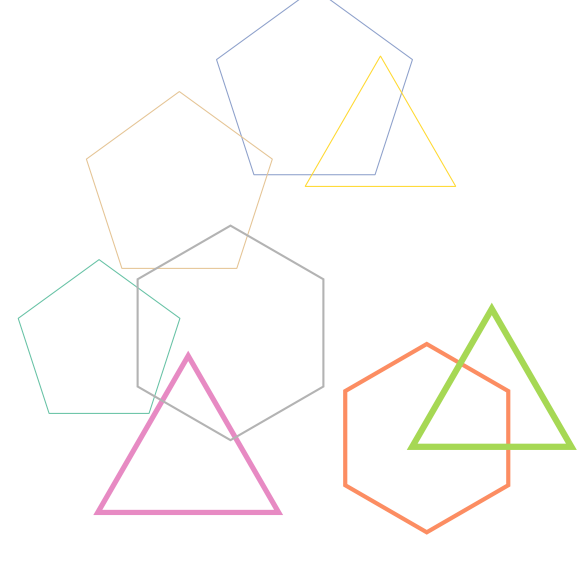[{"shape": "pentagon", "thickness": 0.5, "radius": 0.74, "center": [0.172, 0.402]}, {"shape": "hexagon", "thickness": 2, "radius": 0.81, "center": [0.739, 0.24]}, {"shape": "pentagon", "thickness": 0.5, "radius": 0.89, "center": [0.545, 0.841]}, {"shape": "triangle", "thickness": 2.5, "radius": 0.9, "center": [0.326, 0.202]}, {"shape": "triangle", "thickness": 3, "radius": 0.8, "center": [0.852, 0.305]}, {"shape": "triangle", "thickness": 0.5, "radius": 0.75, "center": [0.659, 0.752]}, {"shape": "pentagon", "thickness": 0.5, "radius": 0.85, "center": [0.311, 0.671]}, {"shape": "hexagon", "thickness": 1, "radius": 0.93, "center": [0.399, 0.423]}]